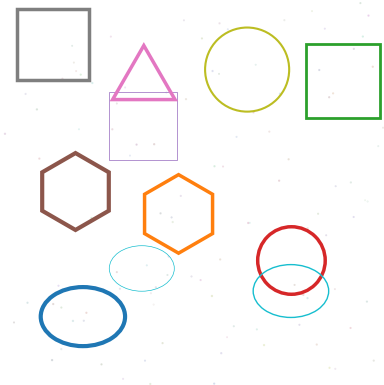[{"shape": "oval", "thickness": 3, "radius": 0.55, "center": [0.215, 0.178]}, {"shape": "hexagon", "thickness": 2.5, "radius": 0.51, "center": [0.464, 0.444]}, {"shape": "square", "thickness": 2, "radius": 0.48, "center": [0.89, 0.79]}, {"shape": "circle", "thickness": 2.5, "radius": 0.44, "center": [0.757, 0.323]}, {"shape": "square", "thickness": 0.5, "radius": 0.44, "center": [0.372, 0.672]}, {"shape": "hexagon", "thickness": 3, "radius": 0.5, "center": [0.196, 0.503]}, {"shape": "triangle", "thickness": 2.5, "radius": 0.47, "center": [0.374, 0.788]}, {"shape": "square", "thickness": 2.5, "radius": 0.46, "center": [0.137, 0.885]}, {"shape": "circle", "thickness": 1.5, "radius": 0.55, "center": [0.642, 0.819]}, {"shape": "oval", "thickness": 1, "radius": 0.49, "center": [0.756, 0.244]}, {"shape": "oval", "thickness": 0.5, "radius": 0.42, "center": [0.368, 0.303]}]